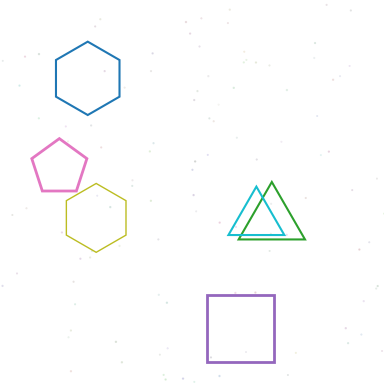[{"shape": "hexagon", "thickness": 1.5, "radius": 0.48, "center": [0.228, 0.797]}, {"shape": "triangle", "thickness": 1.5, "radius": 0.5, "center": [0.706, 0.428]}, {"shape": "square", "thickness": 2, "radius": 0.43, "center": [0.625, 0.147]}, {"shape": "pentagon", "thickness": 2, "radius": 0.38, "center": [0.154, 0.565]}, {"shape": "hexagon", "thickness": 1, "radius": 0.45, "center": [0.25, 0.434]}, {"shape": "triangle", "thickness": 1.5, "radius": 0.42, "center": [0.666, 0.431]}]